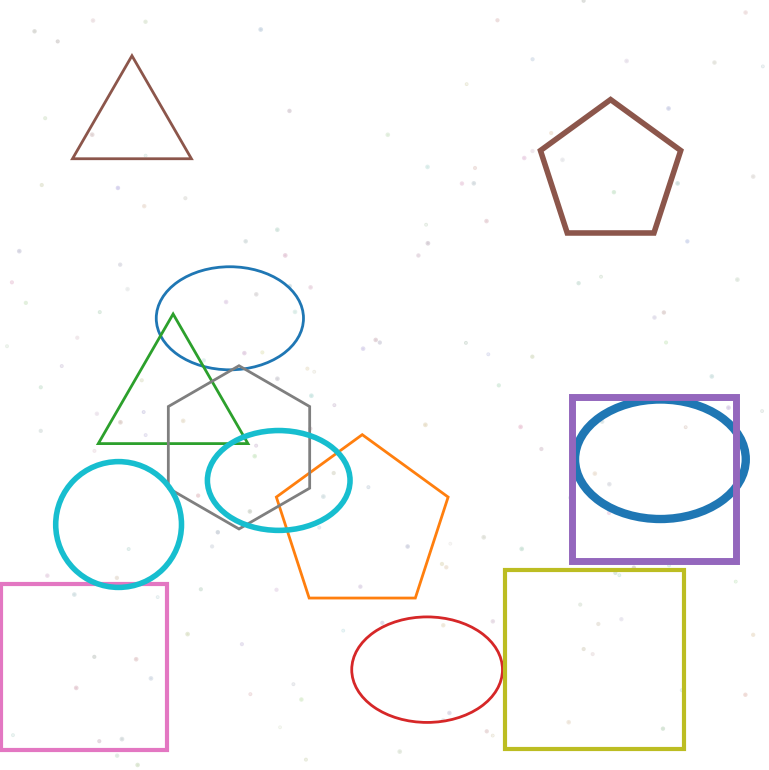[{"shape": "oval", "thickness": 3, "radius": 0.55, "center": [0.858, 0.404]}, {"shape": "oval", "thickness": 1, "radius": 0.48, "center": [0.299, 0.587]}, {"shape": "pentagon", "thickness": 1, "radius": 0.59, "center": [0.47, 0.318]}, {"shape": "triangle", "thickness": 1, "radius": 0.56, "center": [0.225, 0.48]}, {"shape": "oval", "thickness": 1, "radius": 0.49, "center": [0.555, 0.13]}, {"shape": "square", "thickness": 2.5, "radius": 0.53, "center": [0.849, 0.378]}, {"shape": "triangle", "thickness": 1, "radius": 0.45, "center": [0.171, 0.838]}, {"shape": "pentagon", "thickness": 2, "radius": 0.48, "center": [0.793, 0.775]}, {"shape": "square", "thickness": 1.5, "radius": 0.54, "center": [0.109, 0.134]}, {"shape": "hexagon", "thickness": 1, "radius": 0.53, "center": [0.31, 0.419]}, {"shape": "square", "thickness": 1.5, "radius": 0.58, "center": [0.772, 0.143]}, {"shape": "circle", "thickness": 2, "radius": 0.41, "center": [0.154, 0.319]}, {"shape": "oval", "thickness": 2, "radius": 0.46, "center": [0.362, 0.376]}]